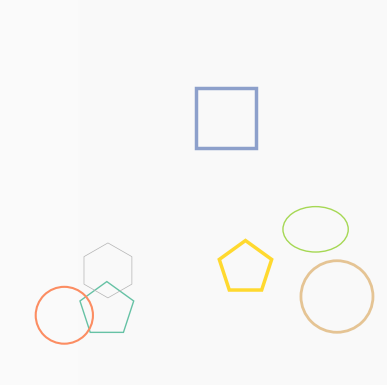[{"shape": "pentagon", "thickness": 1, "radius": 0.36, "center": [0.276, 0.196]}, {"shape": "circle", "thickness": 1.5, "radius": 0.37, "center": [0.166, 0.181]}, {"shape": "square", "thickness": 2.5, "radius": 0.39, "center": [0.583, 0.694]}, {"shape": "oval", "thickness": 1, "radius": 0.42, "center": [0.814, 0.404]}, {"shape": "pentagon", "thickness": 2.5, "radius": 0.36, "center": [0.633, 0.304]}, {"shape": "circle", "thickness": 2, "radius": 0.46, "center": [0.87, 0.23]}, {"shape": "hexagon", "thickness": 0.5, "radius": 0.36, "center": [0.279, 0.298]}]